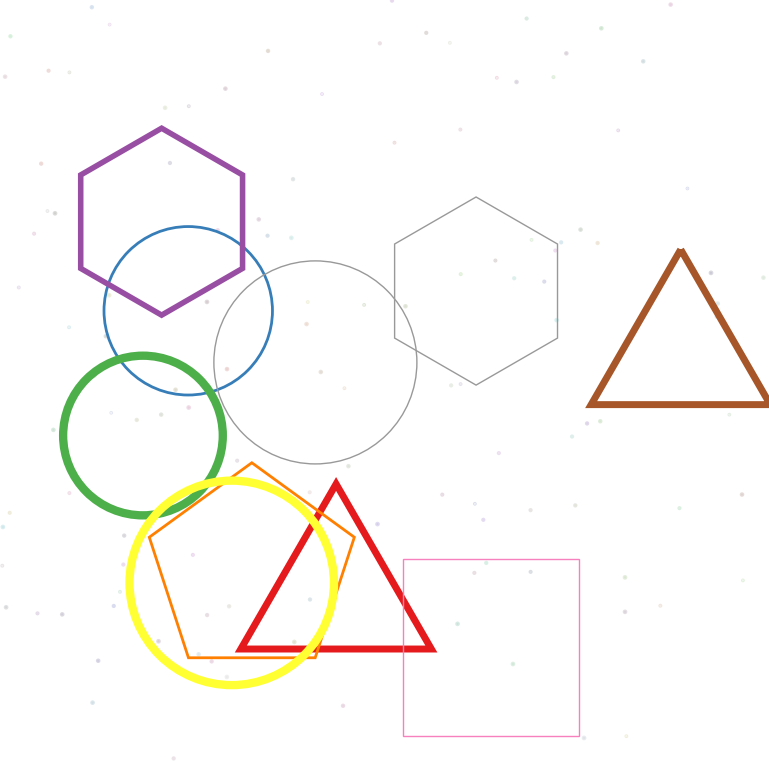[{"shape": "triangle", "thickness": 2.5, "radius": 0.71, "center": [0.436, 0.229]}, {"shape": "circle", "thickness": 1, "radius": 0.55, "center": [0.244, 0.596]}, {"shape": "circle", "thickness": 3, "radius": 0.52, "center": [0.186, 0.434]}, {"shape": "hexagon", "thickness": 2, "radius": 0.61, "center": [0.21, 0.712]}, {"shape": "pentagon", "thickness": 1, "radius": 0.7, "center": [0.327, 0.259]}, {"shape": "circle", "thickness": 3, "radius": 0.66, "center": [0.301, 0.243]}, {"shape": "triangle", "thickness": 2.5, "radius": 0.67, "center": [0.884, 0.542]}, {"shape": "square", "thickness": 0.5, "radius": 0.57, "center": [0.638, 0.159]}, {"shape": "hexagon", "thickness": 0.5, "radius": 0.61, "center": [0.618, 0.622]}, {"shape": "circle", "thickness": 0.5, "radius": 0.66, "center": [0.41, 0.529]}]